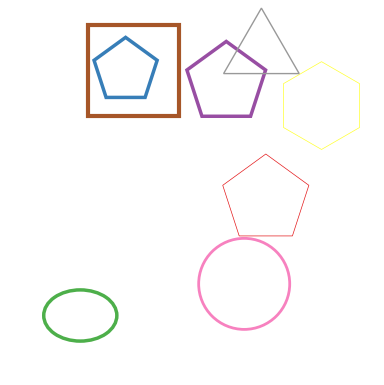[{"shape": "pentagon", "thickness": 0.5, "radius": 0.59, "center": [0.69, 0.482]}, {"shape": "pentagon", "thickness": 2.5, "radius": 0.43, "center": [0.326, 0.817]}, {"shape": "oval", "thickness": 2.5, "radius": 0.47, "center": [0.209, 0.181]}, {"shape": "pentagon", "thickness": 2.5, "radius": 0.54, "center": [0.588, 0.785]}, {"shape": "hexagon", "thickness": 0.5, "radius": 0.57, "center": [0.835, 0.726]}, {"shape": "square", "thickness": 3, "radius": 0.6, "center": [0.347, 0.817]}, {"shape": "circle", "thickness": 2, "radius": 0.59, "center": [0.634, 0.263]}, {"shape": "triangle", "thickness": 1, "radius": 0.57, "center": [0.679, 0.866]}]